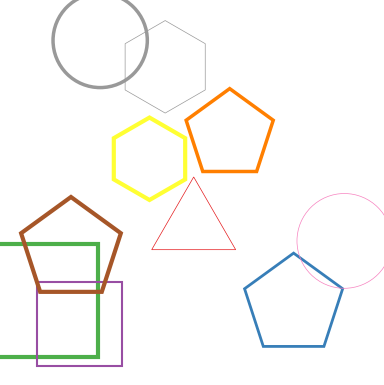[{"shape": "triangle", "thickness": 0.5, "radius": 0.63, "center": [0.503, 0.414]}, {"shape": "pentagon", "thickness": 2, "radius": 0.67, "center": [0.763, 0.209]}, {"shape": "square", "thickness": 3, "radius": 0.74, "center": [0.108, 0.22]}, {"shape": "square", "thickness": 1.5, "radius": 0.55, "center": [0.206, 0.158]}, {"shape": "pentagon", "thickness": 2.5, "radius": 0.59, "center": [0.597, 0.651]}, {"shape": "hexagon", "thickness": 3, "radius": 0.54, "center": [0.388, 0.588]}, {"shape": "pentagon", "thickness": 3, "radius": 0.68, "center": [0.184, 0.352]}, {"shape": "circle", "thickness": 0.5, "radius": 0.62, "center": [0.894, 0.374]}, {"shape": "circle", "thickness": 2.5, "radius": 0.61, "center": [0.26, 0.895]}, {"shape": "hexagon", "thickness": 0.5, "radius": 0.6, "center": [0.429, 0.826]}]